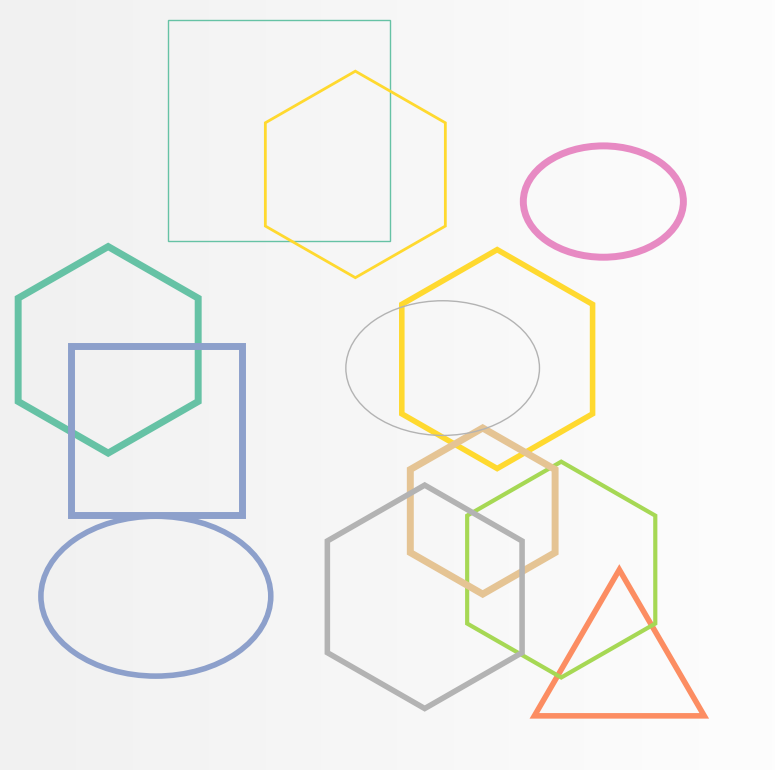[{"shape": "hexagon", "thickness": 2.5, "radius": 0.67, "center": [0.14, 0.546]}, {"shape": "square", "thickness": 0.5, "radius": 0.72, "center": [0.36, 0.831]}, {"shape": "triangle", "thickness": 2, "radius": 0.63, "center": [0.799, 0.134]}, {"shape": "square", "thickness": 2.5, "radius": 0.55, "center": [0.202, 0.441]}, {"shape": "oval", "thickness": 2, "radius": 0.74, "center": [0.201, 0.226]}, {"shape": "oval", "thickness": 2.5, "radius": 0.52, "center": [0.779, 0.738]}, {"shape": "hexagon", "thickness": 1.5, "radius": 0.7, "center": [0.724, 0.26]}, {"shape": "hexagon", "thickness": 1, "radius": 0.67, "center": [0.459, 0.773]}, {"shape": "hexagon", "thickness": 2, "radius": 0.71, "center": [0.642, 0.534]}, {"shape": "hexagon", "thickness": 2.5, "radius": 0.54, "center": [0.623, 0.336]}, {"shape": "hexagon", "thickness": 2, "radius": 0.73, "center": [0.548, 0.225]}, {"shape": "oval", "thickness": 0.5, "radius": 0.62, "center": [0.571, 0.522]}]